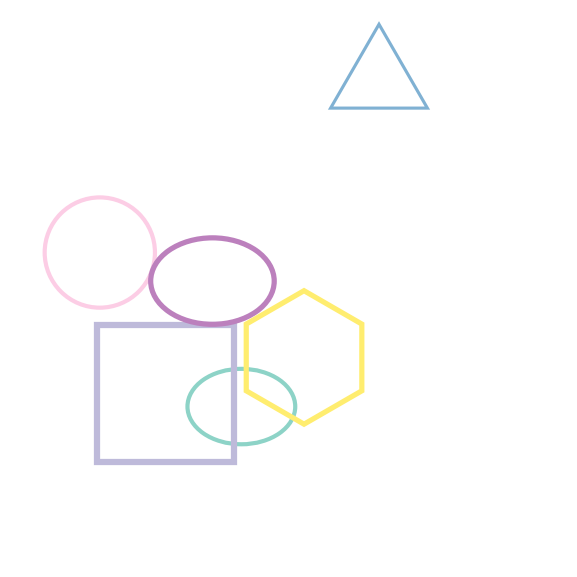[{"shape": "oval", "thickness": 2, "radius": 0.47, "center": [0.418, 0.295]}, {"shape": "square", "thickness": 3, "radius": 0.59, "center": [0.287, 0.318]}, {"shape": "triangle", "thickness": 1.5, "radius": 0.48, "center": [0.656, 0.86]}, {"shape": "circle", "thickness": 2, "radius": 0.48, "center": [0.173, 0.562]}, {"shape": "oval", "thickness": 2.5, "radius": 0.53, "center": [0.368, 0.512]}, {"shape": "hexagon", "thickness": 2.5, "radius": 0.58, "center": [0.526, 0.38]}]